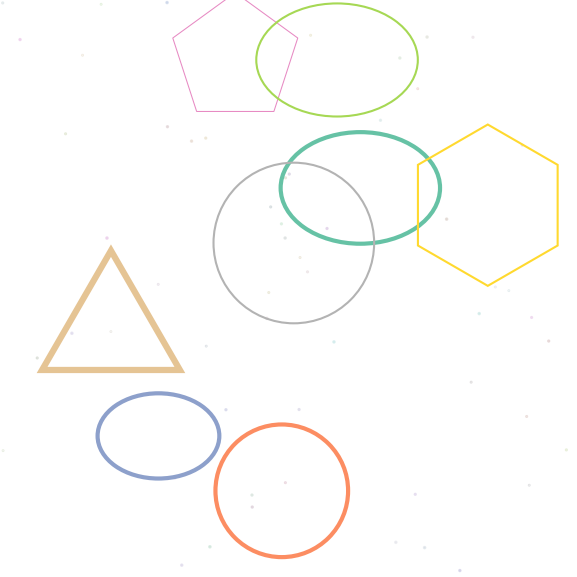[{"shape": "oval", "thickness": 2, "radius": 0.69, "center": [0.624, 0.674]}, {"shape": "circle", "thickness": 2, "radius": 0.57, "center": [0.488, 0.149]}, {"shape": "oval", "thickness": 2, "radius": 0.53, "center": [0.274, 0.244]}, {"shape": "pentagon", "thickness": 0.5, "radius": 0.57, "center": [0.407, 0.898]}, {"shape": "oval", "thickness": 1, "radius": 0.7, "center": [0.584, 0.895]}, {"shape": "hexagon", "thickness": 1, "radius": 0.7, "center": [0.845, 0.644]}, {"shape": "triangle", "thickness": 3, "radius": 0.69, "center": [0.192, 0.427]}, {"shape": "circle", "thickness": 1, "radius": 0.7, "center": [0.509, 0.578]}]